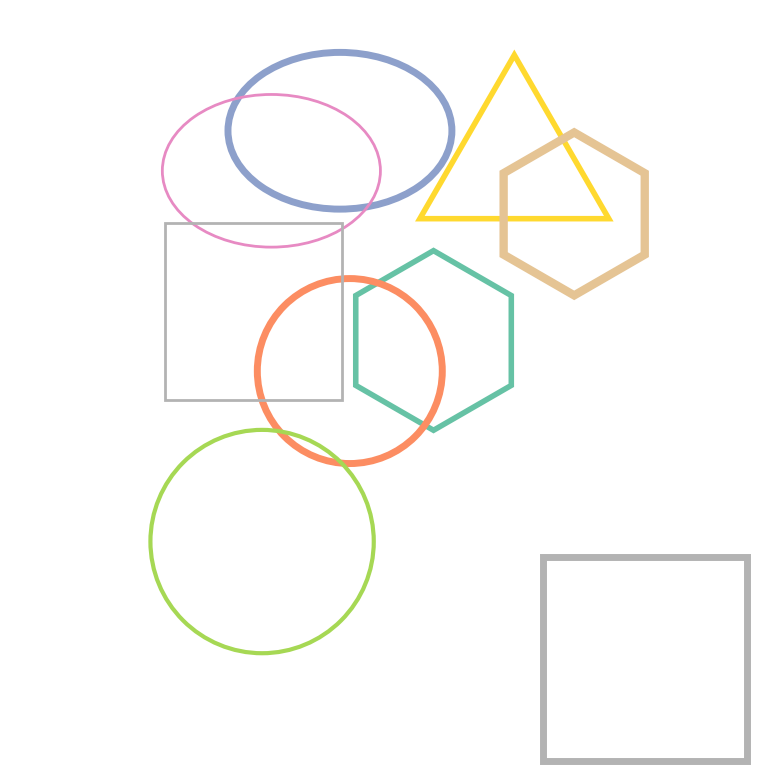[{"shape": "hexagon", "thickness": 2, "radius": 0.58, "center": [0.563, 0.558]}, {"shape": "circle", "thickness": 2.5, "radius": 0.6, "center": [0.454, 0.518]}, {"shape": "oval", "thickness": 2.5, "radius": 0.73, "center": [0.441, 0.83]}, {"shape": "oval", "thickness": 1, "radius": 0.71, "center": [0.352, 0.778]}, {"shape": "circle", "thickness": 1.5, "radius": 0.73, "center": [0.34, 0.297]}, {"shape": "triangle", "thickness": 2, "radius": 0.71, "center": [0.668, 0.787]}, {"shape": "hexagon", "thickness": 3, "radius": 0.53, "center": [0.746, 0.722]}, {"shape": "square", "thickness": 2.5, "radius": 0.66, "center": [0.837, 0.144]}, {"shape": "square", "thickness": 1, "radius": 0.57, "center": [0.329, 0.596]}]